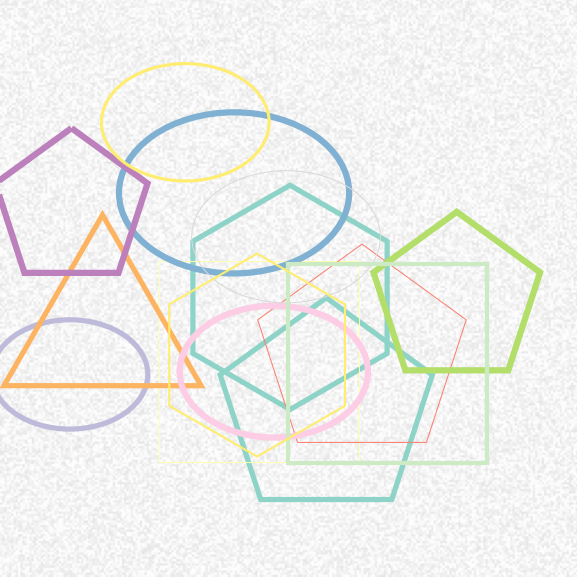[{"shape": "pentagon", "thickness": 2.5, "radius": 0.97, "center": [0.565, 0.29]}, {"shape": "hexagon", "thickness": 2.5, "radius": 0.97, "center": [0.502, 0.484]}, {"shape": "square", "thickness": 0.5, "radius": 0.87, "center": [0.449, 0.373]}, {"shape": "oval", "thickness": 2.5, "radius": 0.68, "center": [0.121, 0.351]}, {"shape": "pentagon", "thickness": 0.5, "radius": 0.95, "center": [0.627, 0.387]}, {"shape": "oval", "thickness": 3, "radius": 1.0, "center": [0.405, 0.665]}, {"shape": "triangle", "thickness": 2.5, "radius": 0.99, "center": [0.177, 0.43]}, {"shape": "pentagon", "thickness": 3, "radius": 0.76, "center": [0.791, 0.481]}, {"shape": "oval", "thickness": 3, "radius": 0.81, "center": [0.474, 0.356]}, {"shape": "oval", "thickness": 0.5, "radius": 0.82, "center": [0.495, 0.589]}, {"shape": "pentagon", "thickness": 3, "radius": 0.69, "center": [0.124, 0.639]}, {"shape": "square", "thickness": 2, "radius": 0.86, "center": [0.671, 0.37]}, {"shape": "oval", "thickness": 1.5, "radius": 0.73, "center": [0.321, 0.787]}, {"shape": "hexagon", "thickness": 1, "radius": 0.88, "center": [0.445, 0.384]}]